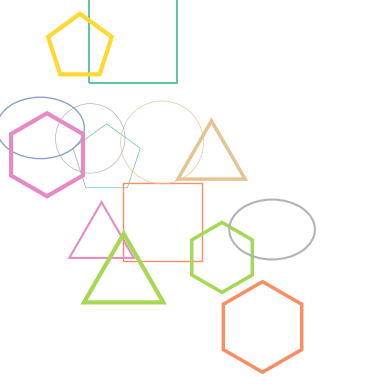[{"shape": "square", "thickness": 1.5, "radius": 0.57, "center": [0.345, 0.898]}, {"shape": "pentagon", "thickness": 0.5, "radius": 0.46, "center": [0.277, 0.587]}, {"shape": "square", "thickness": 1, "radius": 0.51, "center": [0.422, 0.424]}, {"shape": "hexagon", "thickness": 2.5, "radius": 0.59, "center": [0.682, 0.151]}, {"shape": "oval", "thickness": 1, "radius": 0.57, "center": [0.105, 0.668]}, {"shape": "triangle", "thickness": 1.5, "radius": 0.48, "center": [0.264, 0.378]}, {"shape": "hexagon", "thickness": 3, "radius": 0.54, "center": [0.122, 0.598]}, {"shape": "triangle", "thickness": 3, "radius": 0.59, "center": [0.321, 0.274]}, {"shape": "hexagon", "thickness": 2.5, "radius": 0.45, "center": [0.577, 0.331]}, {"shape": "pentagon", "thickness": 3, "radius": 0.43, "center": [0.208, 0.877]}, {"shape": "circle", "thickness": 0.5, "radius": 0.54, "center": [0.421, 0.63]}, {"shape": "triangle", "thickness": 2.5, "radius": 0.5, "center": [0.549, 0.585]}, {"shape": "circle", "thickness": 0.5, "radius": 0.45, "center": [0.234, 0.641]}, {"shape": "oval", "thickness": 1.5, "radius": 0.56, "center": [0.707, 0.404]}]